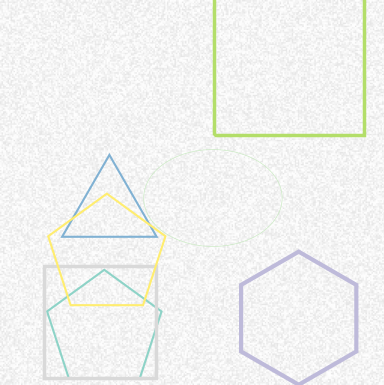[{"shape": "pentagon", "thickness": 1.5, "radius": 0.78, "center": [0.271, 0.143]}, {"shape": "hexagon", "thickness": 3, "radius": 0.86, "center": [0.776, 0.174]}, {"shape": "triangle", "thickness": 1.5, "radius": 0.71, "center": [0.284, 0.456]}, {"shape": "square", "thickness": 2.5, "radius": 0.97, "center": [0.751, 0.845]}, {"shape": "square", "thickness": 2.5, "radius": 0.73, "center": [0.26, 0.164]}, {"shape": "oval", "thickness": 0.5, "radius": 0.9, "center": [0.553, 0.486]}, {"shape": "pentagon", "thickness": 1.5, "radius": 0.8, "center": [0.277, 0.337]}]